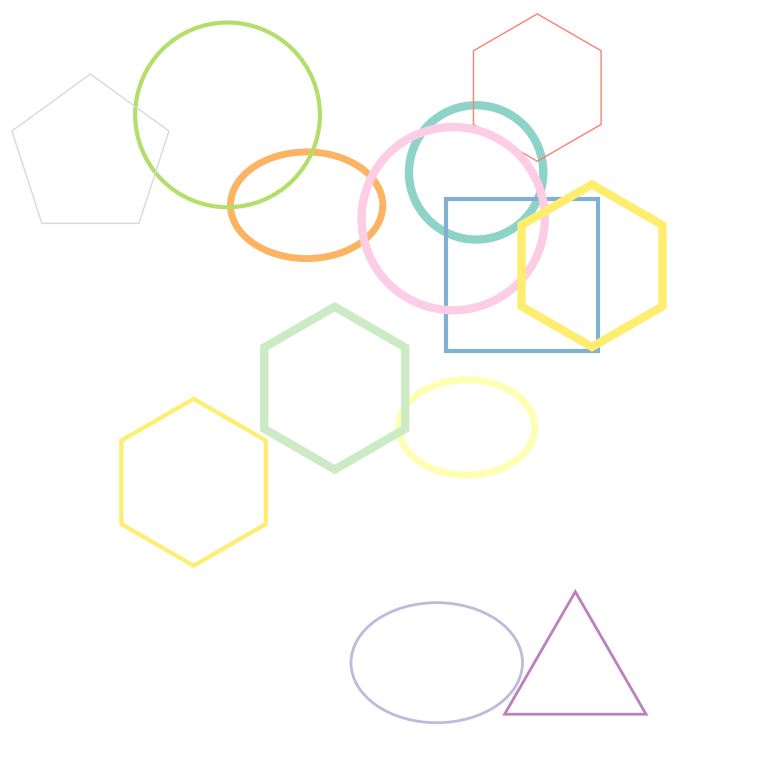[{"shape": "circle", "thickness": 3, "radius": 0.44, "center": [0.618, 0.776]}, {"shape": "oval", "thickness": 2.5, "radius": 0.44, "center": [0.606, 0.445]}, {"shape": "oval", "thickness": 1, "radius": 0.56, "center": [0.567, 0.139]}, {"shape": "hexagon", "thickness": 0.5, "radius": 0.48, "center": [0.698, 0.886]}, {"shape": "square", "thickness": 1.5, "radius": 0.49, "center": [0.678, 0.643]}, {"shape": "oval", "thickness": 2.5, "radius": 0.49, "center": [0.398, 0.733]}, {"shape": "circle", "thickness": 1.5, "radius": 0.6, "center": [0.296, 0.851]}, {"shape": "circle", "thickness": 3, "radius": 0.59, "center": [0.589, 0.716]}, {"shape": "pentagon", "thickness": 0.5, "radius": 0.54, "center": [0.117, 0.797]}, {"shape": "triangle", "thickness": 1, "radius": 0.53, "center": [0.747, 0.125]}, {"shape": "hexagon", "thickness": 3, "radius": 0.53, "center": [0.435, 0.496]}, {"shape": "hexagon", "thickness": 3, "radius": 0.53, "center": [0.769, 0.655]}, {"shape": "hexagon", "thickness": 1.5, "radius": 0.54, "center": [0.251, 0.374]}]